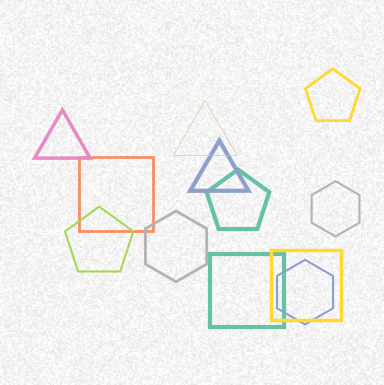[{"shape": "pentagon", "thickness": 3, "radius": 0.43, "center": [0.618, 0.474]}, {"shape": "square", "thickness": 3, "radius": 0.48, "center": [0.641, 0.246]}, {"shape": "square", "thickness": 2, "radius": 0.48, "center": [0.302, 0.496]}, {"shape": "hexagon", "thickness": 1.5, "radius": 0.42, "center": [0.792, 0.241]}, {"shape": "triangle", "thickness": 3, "radius": 0.44, "center": [0.57, 0.548]}, {"shape": "triangle", "thickness": 2.5, "radius": 0.42, "center": [0.162, 0.631]}, {"shape": "pentagon", "thickness": 1.5, "radius": 0.47, "center": [0.258, 0.37]}, {"shape": "square", "thickness": 2.5, "radius": 0.45, "center": [0.796, 0.261]}, {"shape": "pentagon", "thickness": 2, "radius": 0.37, "center": [0.864, 0.747]}, {"shape": "triangle", "thickness": 0.5, "radius": 0.48, "center": [0.533, 0.644]}, {"shape": "hexagon", "thickness": 2, "radius": 0.46, "center": [0.457, 0.36]}, {"shape": "hexagon", "thickness": 1.5, "radius": 0.36, "center": [0.872, 0.458]}]